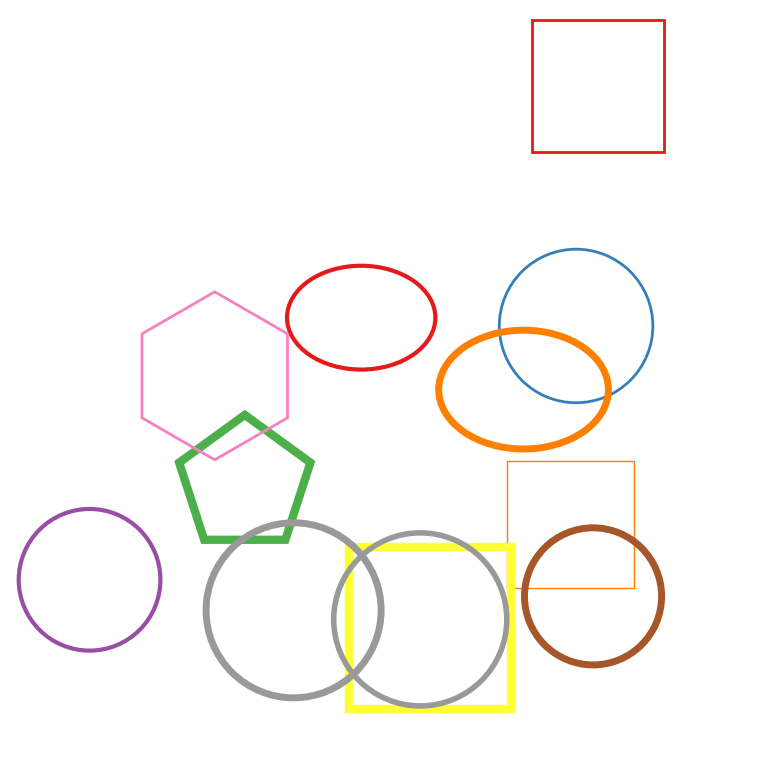[{"shape": "oval", "thickness": 1.5, "radius": 0.48, "center": [0.469, 0.587]}, {"shape": "square", "thickness": 1, "radius": 0.43, "center": [0.776, 0.888]}, {"shape": "circle", "thickness": 1, "radius": 0.5, "center": [0.748, 0.577]}, {"shape": "pentagon", "thickness": 3, "radius": 0.45, "center": [0.318, 0.372]}, {"shape": "circle", "thickness": 1.5, "radius": 0.46, "center": [0.116, 0.247]}, {"shape": "oval", "thickness": 2.5, "radius": 0.55, "center": [0.68, 0.494]}, {"shape": "square", "thickness": 0.5, "radius": 0.41, "center": [0.741, 0.319]}, {"shape": "square", "thickness": 3, "radius": 0.52, "center": [0.558, 0.184]}, {"shape": "circle", "thickness": 2.5, "radius": 0.45, "center": [0.77, 0.226]}, {"shape": "hexagon", "thickness": 1, "radius": 0.55, "center": [0.279, 0.512]}, {"shape": "circle", "thickness": 2, "radius": 0.56, "center": [0.546, 0.196]}, {"shape": "circle", "thickness": 2.5, "radius": 0.57, "center": [0.381, 0.207]}]